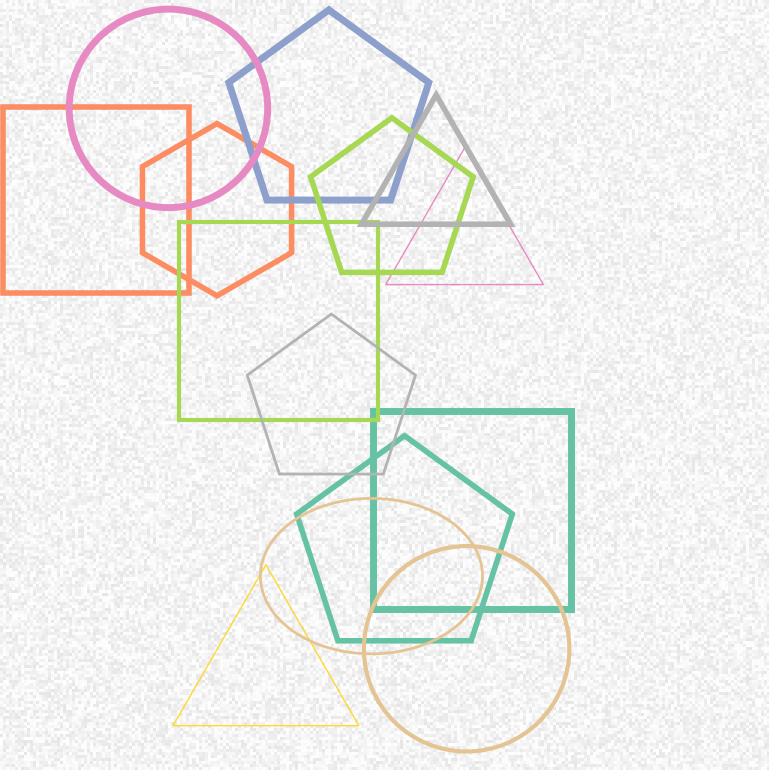[{"shape": "square", "thickness": 2.5, "radius": 0.64, "center": [0.613, 0.338]}, {"shape": "pentagon", "thickness": 2, "radius": 0.74, "center": [0.525, 0.287]}, {"shape": "square", "thickness": 2, "radius": 0.6, "center": [0.125, 0.74]}, {"shape": "hexagon", "thickness": 2, "radius": 0.56, "center": [0.282, 0.728]}, {"shape": "pentagon", "thickness": 2.5, "radius": 0.68, "center": [0.427, 0.851]}, {"shape": "triangle", "thickness": 0.5, "radius": 0.59, "center": [0.603, 0.69]}, {"shape": "circle", "thickness": 2.5, "radius": 0.64, "center": [0.219, 0.859]}, {"shape": "pentagon", "thickness": 2, "radius": 0.55, "center": [0.509, 0.736]}, {"shape": "square", "thickness": 1.5, "radius": 0.64, "center": [0.361, 0.583]}, {"shape": "triangle", "thickness": 0.5, "radius": 0.7, "center": [0.345, 0.127]}, {"shape": "circle", "thickness": 1.5, "radius": 0.67, "center": [0.606, 0.157]}, {"shape": "oval", "thickness": 1, "radius": 0.72, "center": [0.482, 0.252]}, {"shape": "pentagon", "thickness": 1, "radius": 0.57, "center": [0.43, 0.477]}, {"shape": "triangle", "thickness": 2, "radius": 0.56, "center": [0.566, 0.765]}]